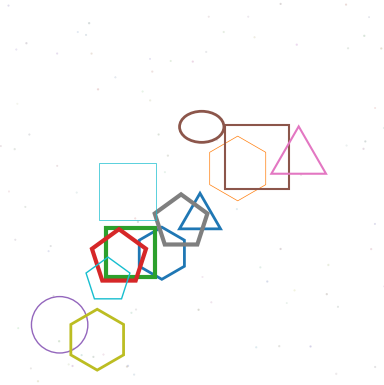[{"shape": "hexagon", "thickness": 2, "radius": 0.34, "center": [0.42, 0.342]}, {"shape": "triangle", "thickness": 2, "radius": 0.31, "center": [0.52, 0.436]}, {"shape": "hexagon", "thickness": 0.5, "radius": 0.42, "center": [0.617, 0.562]}, {"shape": "square", "thickness": 3, "radius": 0.32, "center": [0.339, 0.345]}, {"shape": "pentagon", "thickness": 3, "radius": 0.37, "center": [0.309, 0.331]}, {"shape": "circle", "thickness": 1, "radius": 0.37, "center": [0.155, 0.156]}, {"shape": "oval", "thickness": 2, "radius": 0.29, "center": [0.524, 0.671]}, {"shape": "square", "thickness": 1.5, "radius": 0.42, "center": [0.667, 0.593]}, {"shape": "triangle", "thickness": 1.5, "radius": 0.41, "center": [0.776, 0.59]}, {"shape": "pentagon", "thickness": 3, "radius": 0.36, "center": [0.47, 0.423]}, {"shape": "hexagon", "thickness": 2, "radius": 0.4, "center": [0.252, 0.118]}, {"shape": "pentagon", "thickness": 1, "radius": 0.3, "center": [0.28, 0.272]}, {"shape": "square", "thickness": 0.5, "radius": 0.37, "center": [0.331, 0.502]}]